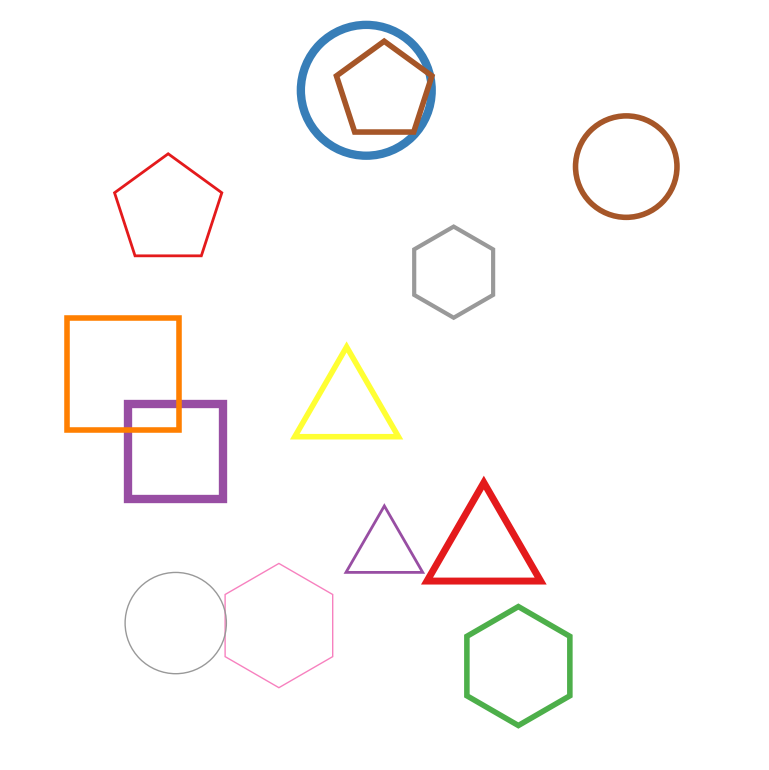[{"shape": "pentagon", "thickness": 1, "radius": 0.37, "center": [0.218, 0.727]}, {"shape": "triangle", "thickness": 2.5, "radius": 0.43, "center": [0.628, 0.288]}, {"shape": "circle", "thickness": 3, "radius": 0.42, "center": [0.476, 0.883]}, {"shape": "hexagon", "thickness": 2, "radius": 0.39, "center": [0.673, 0.135]}, {"shape": "square", "thickness": 3, "radius": 0.31, "center": [0.228, 0.414]}, {"shape": "triangle", "thickness": 1, "radius": 0.29, "center": [0.499, 0.285]}, {"shape": "square", "thickness": 2, "radius": 0.36, "center": [0.16, 0.515]}, {"shape": "triangle", "thickness": 2, "radius": 0.39, "center": [0.45, 0.472]}, {"shape": "circle", "thickness": 2, "radius": 0.33, "center": [0.813, 0.784]}, {"shape": "pentagon", "thickness": 2, "radius": 0.33, "center": [0.499, 0.881]}, {"shape": "hexagon", "thickness": 0.5, "radius": 0.4, "center": [0.362, 0.188]}, {"shape": "hexagon", "thickness": 1.5, "radius": 0.3, "center": [0.589, 0.647]}, {"shape": "circle", "thickness": 0.5, "radius": 0.33, "center": [0.228, 0.191]}]